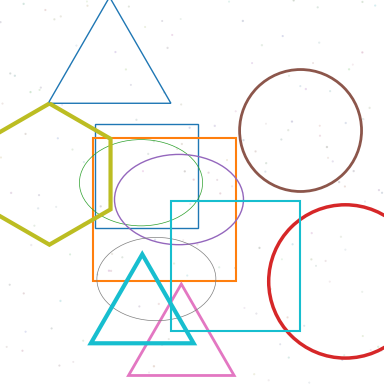[{"shape": "triangle", "thickness": 1, "radius": 0.92, "center": [0.285, 0.824]}, {"shape": "square", "thickness": 1, "radius": 0.67, "center": [0.381, 0.543]}, {"shape": "square", "thickness": 1.5, "radius": 0.93, "center": [0.428, 0.455]}, {"shape": "oval", "thickness": 0.5, "radius": 0.8, "center": [0.366, 0.525]}, {"shape": "circle", "thickness": 2.5, "radius": 1.0, "center": [0.897, 0.269]}, {"shape": "oval", "thickness": 1, "radius": 0.84, "center": [0.465, 0.482]}, {"shape": "circle", "thickness": 2, "radius": 0.79, "center": [0.781, 0.661]}, {"shape": "triangle", "thickness": 2, "radius": 0.79, "center": [0.471, 0.104]}, {"shape": "oval", "thickness": 0.5, "radius": 0.77, "center": [0.406, 0.275]}, {"shape": "hexagon", "thickness": 3, "radius": 0.92, "center": [0.128, 0.548]}, {"shape": "square", "thickness": 1.5, "radius": 0.84, "center": [0.612, 0.31]}, {"shape": "triangle", "thickness": 3, "radius": 0.77, "center": [0.369, 0.185]}]